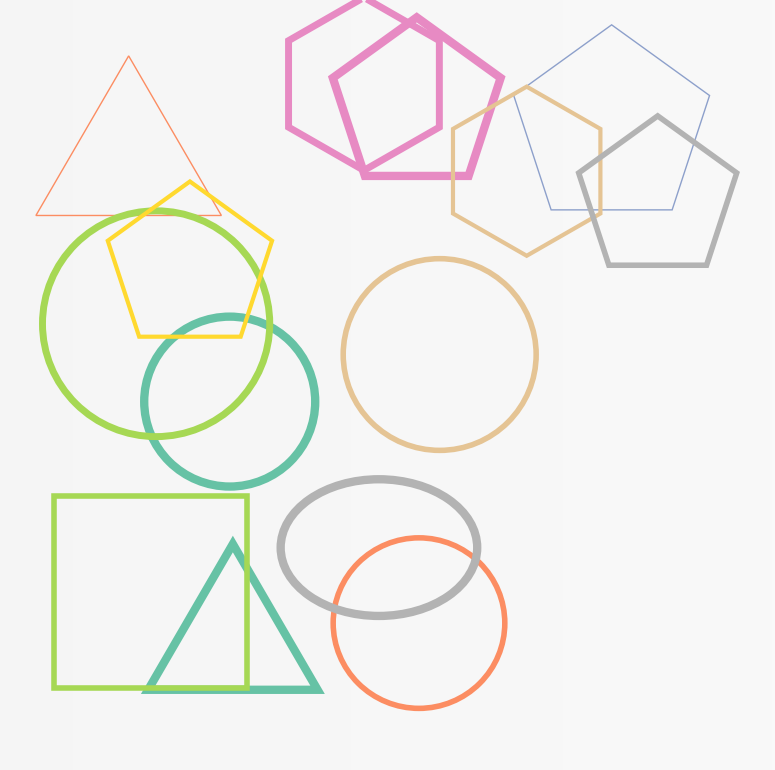[{"shape": "triangle", "thickness": 3, "radius": 0.63, "center": [0.3, 0.167]}, {"shape": "circle", "thickness": 3, "radius": 0.55, "center": [0.296, 0.478]}, {"shape": "triangle", "thickness": 0.5, "radius": 0.69, "center": [0.166, 0.789]}, {"shape": "circle", "thickness": 2, "radius": 0.55, "center": [0.541, 0.191]}, {"shape": "pentagon", "thickness": 0.5, "radius": 0.66, "center": [0.789, 0.835]}, {"shape": "pentagon", "thickness": 3, "radius": 0.57, "center": [0.538, 0.864]}, {"shape": "hexagon", "thickness": 2.5, "radius": 0.56, "center": [0.47, 0.891]}, {"shape": "circle", "thickness": 2.5, "radius": 0.73, "center": [0.201, 0.58]}, {"shape": "square", "thickness": 2, "radius": 0.62, "center": [0.194, 0.231]}, {"shape": "pentagon", "thickness": 1.5, "radius": 0.56, "center": [0.245, 0.653]}, {"shape": "circle", "thickness": 2, "radius": 0.62, "center": [0.567, 0.54]}, {"shape": "hexagon", "thickness": 1.5, "radius": 0.55, "center": [0.68, 0.778]}, {"shape": "oval", "thickness": 3, "radius": 0.63, "center": [0.489, 0.289]}, {"shape": "pentagon", "thickness": 2, "radius": 0.54, "center": [0.849, 0.742]}]